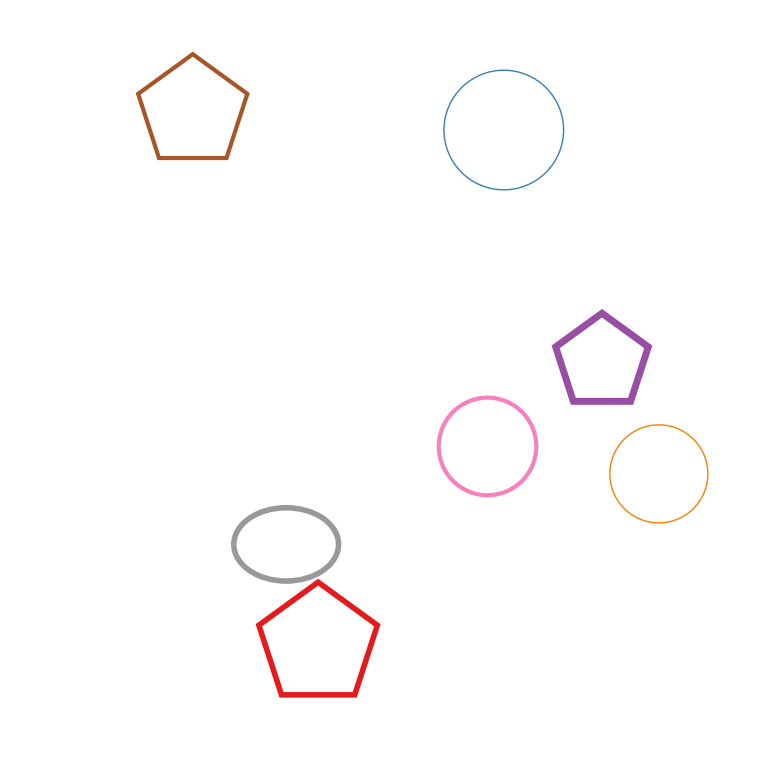[{"shape": "pentagon", "thickness": 2, "radius": 0.4, "center": [0.413, 0.163]}, {"shape": "circle", "thickness": 0.5, "radius": 0.39, "center": [0.654, 0.831]}, {"shape": "pentagon", "thickness": 2.5, "radius": 0.32, "center": [0.782, 0.53]}, {"shape": "circle", "thickness": 0.5, "radius": 0.32, "center": [0.856, 0.385]}, {"shape": "pentagon", "thickness": 1.5, "radius": 0.37, "center": [0.25, 0.855]}, {"shape": "circle", "thickness": 1.5, "radius": 0.32, "center": [0.633, 0.42]}, {"shape": "oval", "thickness": 2, "radius": 0.34, "center": [0.372, 0.293]}]